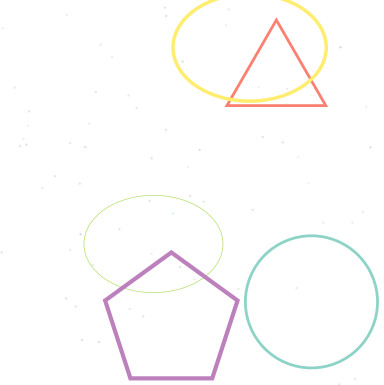[{"shape": "circle", "thickness": 2, "radius": 0.86, "center": [0.809, 0.216]}, {"shape": "triangle", "thickness": 2, "radius": 0.74, "center": [0.718, 0.8]}, {"shape": "oval", "thickness": 0.5, "radius": 0.9, "center": [0.399, 0.366]}, {"shape": "pentagon", "thickness": 3, "radius": 0.9, "center": [0.445, 0.164]}, {"shape": "oval", "thickness": 2.5, "radius": 1.0, "center": [0.648, 0.877]}]